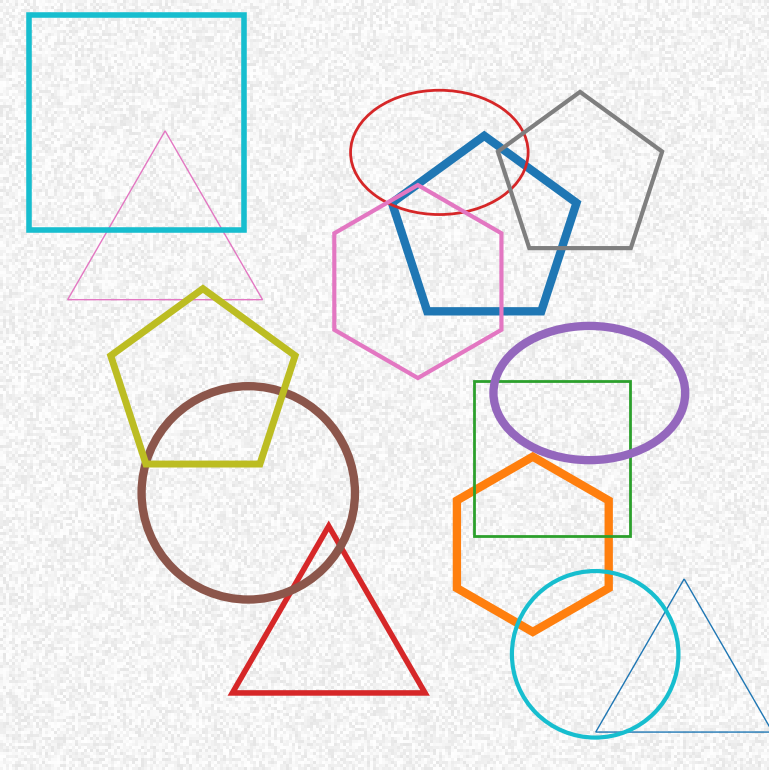[{"shape": "pentagon", "thickness": 3, "radius": 0.63, "center": [0.629, 0.698]}, {"shape": "triangle", "thickness": 0.5, "radius": 0.66, "center": [0.889, 0.116]}, {"shape": "hexagon", "thickness": 3, "radius": 0.57, "center": [0.692, 0.293]}, {"shape": "square", "thickness": 1, "radius": 0.5, "center": [0.717, 0.405]}, {"shape": "oval", "thickness": 1, "radius": 0.58, "center": [0.571, 0.802]}, {"shape": "triangle", "thickness": 2, "radius": 0.72, "center": [0.427, 0.172]}, {"shape": "oval", "thickness": 3, "radius": 0.62, "center": [0.765, 0.49]}, {"shape": "circle", "thickness": 3, "radius": 0.69, "center": [0.322, 0.36]}, {"shape": "hexagon", "thickness": 1.5, "radius": 0.63, "center": [0.543, 0.634]}, {"shape": "triangle", "thickness": 0.5, "radius": 0.73, "center": [0.214, 0.684]}, {"shape": "pentagon", "thickness": 1.5, "radius": 0.56, "center": [0.753, 0.769]}, {"shape": "pentagon", "thickness": 2.5, "radius": 0.63, "center": [0.264, 0.499]}, {"shape": "circle", "thickness": 1.5, "radius": 0.54, "center": [0.773, 0.15]}, {"shape": "square", "thickness": 2, "radius": 0.7, "center": [0.178, 0.841]}]